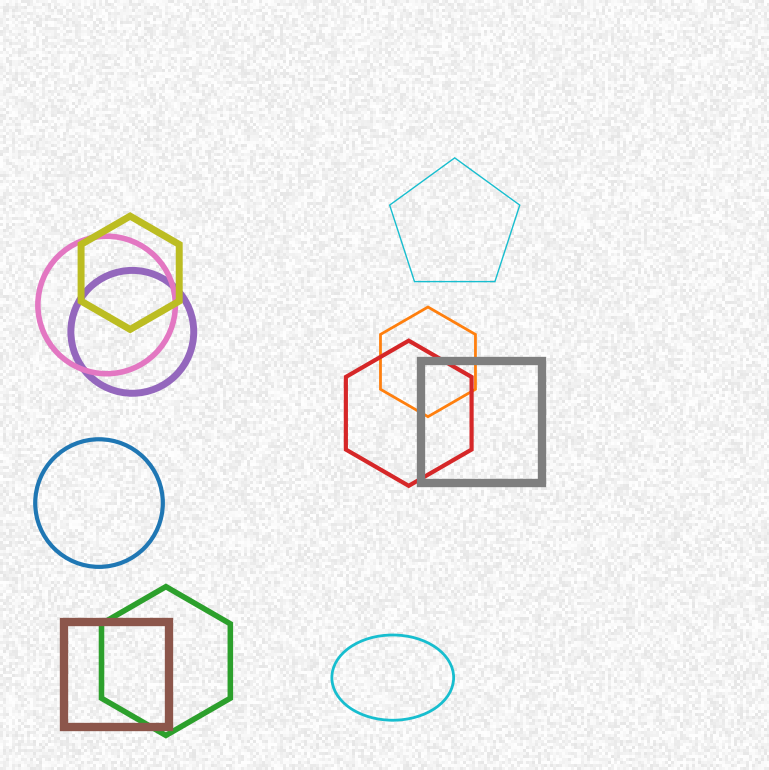[{"shape": "circle", "thickness": 1.5, "radius": 0.41, "center": [0.129, 0.347]}, {"shape": "hexagon", "thickness": 1, "radius": 0.36, "center": [0.556, 0.53]}, {"shape": "hexagon", "thickness": 2, "radius": 0.48, "center": [0.215, 0.142]}, {"shape": "hexagon", "thickness": 1.5, "radius": 0.47, "center": [0.531, 0.463]}, {"shape": "circle", "thickness": 2.5, "radius": 0.4, "center": [0.172, 0.569]}, {"shape": "square", "thickness": 3, "radius": 0.34, "center": [0.151, 0.124]}, {"shape": "circle", "thickness": 2, "radius": 0.45, "center": [0.138, 0.604]}, {"shape": "square", "thickness": 3, "radius": 0.39, "center": [0.626, 0.452]}, {"shape": "hexagon", "thickness": 2.5, "radius": 0.37, "center": [0.169, 0.646]}, {"shape": "oval", "thickness": 1, "radius": 0.4, "center": [0.51, 0.12]}, {"shape": "pentagon", "thickness": 0.5, "radius": 0.44, "center": [0.591, 0.706]}]